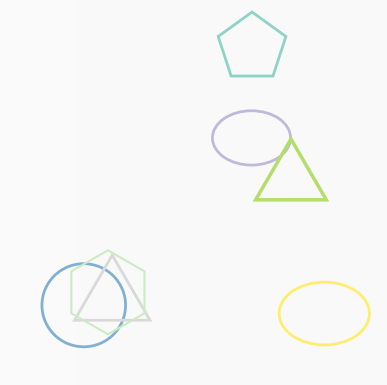[{"shape": "pentagon", "thickness": 2, "radius": 0.46, "center": [0.65, 0.877]}, {"shape": "oval", "thickness": 2, "radius": 0.5, "center": [0.649, 0.642]}, {"shape": "circle", "thickness": 2, "radius": 0.54, "center": [0.216, 0.207]}, {"shape": "triangle", "thickness": 2.5, "radius": 0.53, "center": [0.751, 0.534]}, {"shape": "triangle", "thickness": 2, "radius": 0.56, "center": [0.29, 0.225]}, {"shape": "hexagon", "thickness": 1.5, "radius": 0.54, "center": [0.278, 0.241]}, {"shape": "oval", "thickness": 2, "radius": 0.58, "center": [0.837, 0.186]}]